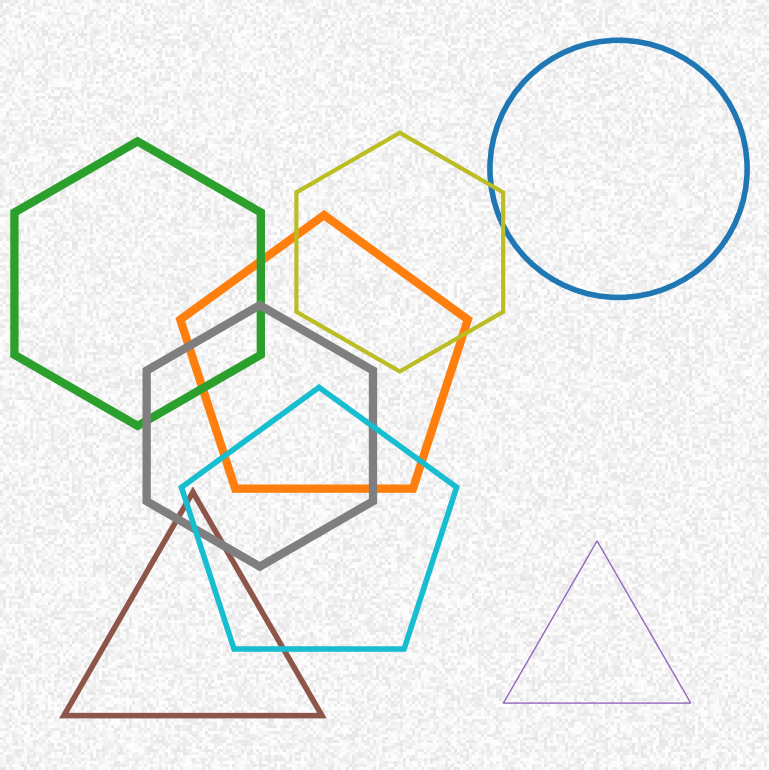[{"shape": "circle", "thickness": 2, "radius": 0.83, "center": [0.803, 0.781]}, {"shape": "pentagon", "thickness": 3, "radius": 0.98, "center": [0.421, 0.524]}, {"shape": "hexagon", "thickness": 3, "radius": 0.92, "center": [0.179, 0.632]}, {"shape": "triangle", "thickness": 0.5, "radius": 0.7, "center": [0.775, 0.157]}, {"shape": "triangle", "thickness": 2, "radius": 0.97, "center": [0.251, 0.167]}, {"shape": "hexagon", "thickness": 3, "radius": 0.85, "center": [0.337, 0.434]}, {"shape": "hexagon", "thickness": 1.5, "radius": 0.78, "center": [0.519, 0.673]}, {"shape": "pentagon", "thickness": 2, "radius": 0.94, "center": [0.414, 0.309]}]